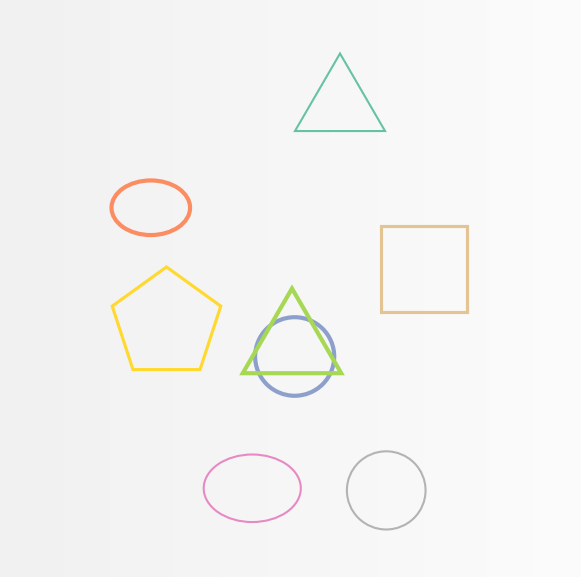[{"shape": "triangle", "thickness": 1, "radius": 0.45, "center": [0.585, 0.817]}, {"shape": "oval", "thickness": 2, "radius": 0.34, "center": [0.259, 0.639]}, {"shape": "circle", "thickness": 2, "radius": 0.34, "center": [0.507, 0.382]}, {"shape": "oval", "thickness": 1, "radius": 0.42, "center": [0.434, 0.154]}, {"shape": "triangle", "thickness": 2, "radius": 0.49, "center": [0.502, 0.402]}, {"shape": "pentagon", "thickness": 1.5, "radius": 0.49, "center": [0.286, 0.439]}, {"shape": "square", "thickness": 1.5, "radius": 0.37, "center": [0.73, 0.533]}, {"shape": "circle", "thickness": 1, "radius": 0.34, "center": [0.664, 0.15]}]